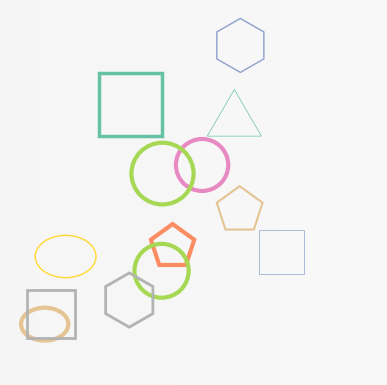[{"shape": "square", "thickness": 2.5, "radius": 0.41, "center": [0.337, 0.727]}, {"shape": "triangle", "thickness": 0.5, "radius": 0.4, "center": [0.605, 0.687]}, {"shape": "pentagon", "thickness": 3, "radius": 0.29, "center": [0.445, 0.359]}, {"shape": "hexagon", "thickness": 1, "radius": 0.35, "center": [0.62, 0.882]}, {"shape": "square", "thickness": 0.5, "radius": 0.29, "center": [0.727, 0.346]}, {"shape": "circle", "thickness": 3, "radius": 0.34, "center": [0.521, 0.572]}, {"shape": "circle", "thickness": 3, "radius": 0.35, "center": [0.417, 0.297]}, {"shape": "circle", "thickness": 3, "radius": 0.4, "center": [0.419, 0.549]}, {"shape": "oval", "thickness": 1, "radius": 0.39, "center": [0.169, 0.334]}, {"shape": "oval", "thickness": 3, "radius": 0.31, "center": [0.115, 0.158]}, {"shape": "pentagon", "thickness": 1.5, "radius": 0.31, "center": [0.618, 0.454]}, {"shape": "square", "thickness": 2, "radius": 0.31, "center": [0.132, 0.184]}, {"shape": "hexagon", "thickness": 2, "radius": 0.35, "center": [0.334, 0.221]}]